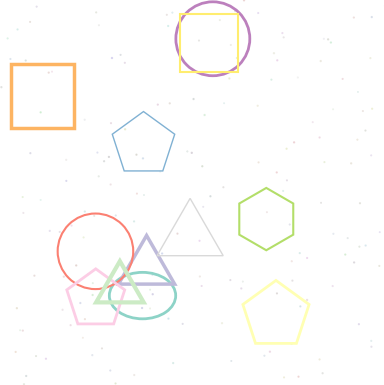[{"shape": "oval", "thickness": 2, "radius": 0.43, "center": [0.37, 0.232]}, {"shape": "pentagon", "thickness": 2, "radius": 0.45, "center": [0.717, 0.181]}, {"shape": "triangle", "thickness": 2.5, "radius": 0.42, "center": [0.381, 0.304]}, {"shape": "circle", "thickness": 1.5, "radius": 0.49, "center": [0.248, 0.347]}, {"shape": "pentagon", "thickness": 1, "radius": 0.43, "center": [0.373, 0.625]}, {"shape": "square", "thickness": 2.5, "radius": 0.41, "center": [0.111, 0.751]}, {"shape": "hexagon", "thickness": 1.5, "radius": 0.4, "center": [0.692, 0.431]}, {"shape": "pentagon", "thickness": 2, "radius": 0.4, "center": [0.249, 0.223]}, {"shape": "triangle", "thickness": 1, "radius": 0.5, "center": [0.494, 0.385]}, {"shape": "circle", "thickness": 2, "radius": 0.48, "center": [0.553, 0.899]}, {"shape": "triangle", "thickness": 3, "radius": 0.36, "center": [0.311, 0.25]}, {"shape": "square", "thickness": 1.5, "radius": 0.38, "center": [0.542, 0.888]}]